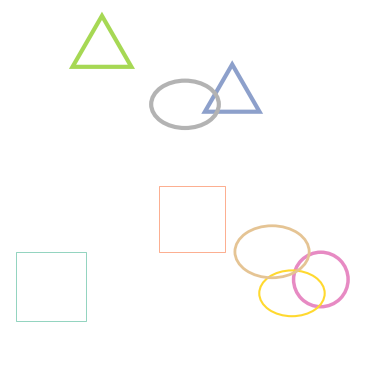[{"shape": "square", "thickness": 0.5, "radius": 0.45, "center": [0.133, 0.255]}, {"shape": "square", "thickness": 0.5, "radius": 0.43, "center": [0.498, 0.431]}, {"shape": "triangle", "thickness": 3, "radius": 0.41, "center": [0.603, 0.751]}, {"shape": "circle", "thickness": 2.5, "radius": 0.35, "center": [0.833, 0.274]}, {"shape": "triangle", "thickness": 3, "radius": 0.44, "center": [0.265, 0.871]}, {"shape": "oval", "thickness": 1.5, "radius": 0.42, "center": [0.758, 0.238]}, {"shape": "oval", "thickness": 2, "radius": 0.48, "center": [0.707, 0.346]}, {"shape": "oval", "thickness": 3, "radius": 0.44, "center": [0.481, 0.729]}]